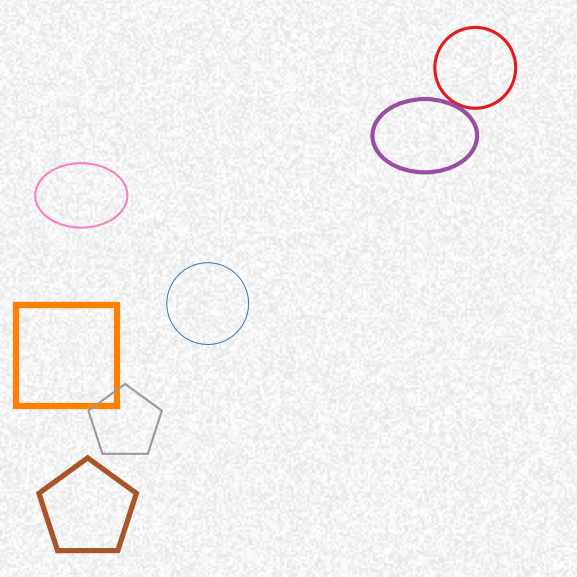[{"shape": "circle", "thickness": 1.5, "radius": 0.35, "center": [0.823, 0.882]}, {"shape": "circle", "thickness": 0.5, "radius": 0.35, "center": [0.36, 0.473]}, {"shape": "oval", "thickness": 2, "radius": 0.45, "center": [0.736, 0.764]}, {"shape": "square", "thickness": 3, "radius": 0.44, "center": [0.115, 0.384]}, {"shape": "pentagon", "thickness": 2.5, "radius": 0.44, "center": [0.152, 0.118]}, {"shape": "oval", "thickness": 1, "radius": 0.4, "center": [0.141, 0.661]}, {"shape": "pentagon", "thickness": 1, "radius": 0.33, "center": [0.217, 0.267]}]